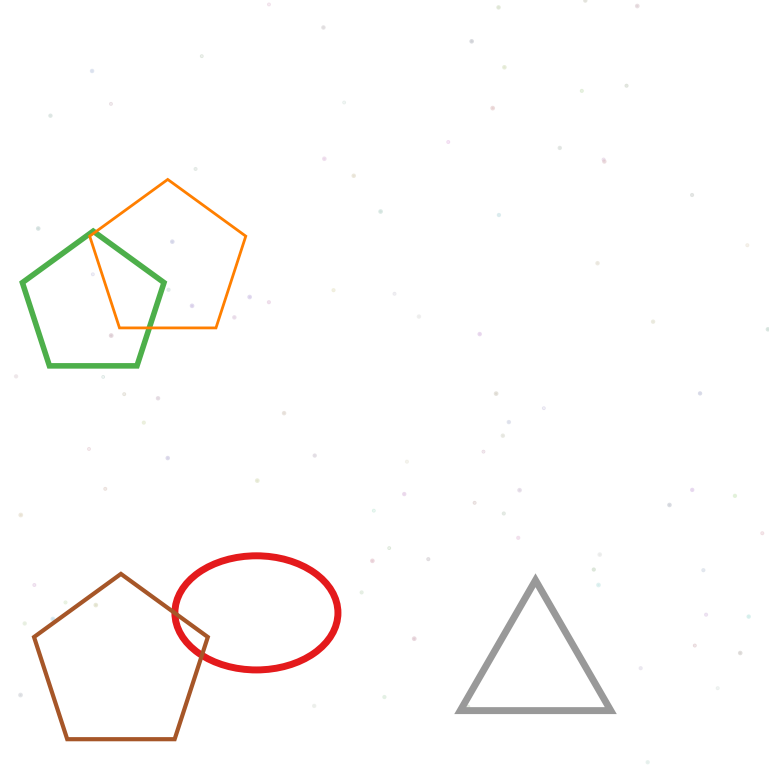[{"shape": "oval", "thickness": 2.5, "radius": 0.53, "center": [0.333, 0.204]}, {"shape": "pentagon", "thickness": 2, "radius": 0.48, "center": [0.121, 0.603]}, {"shape": "pentagon", "thickness": 1, "radius": 0.53, "center": [0.218, 0.66]}, {"shape": "pentagon", "thickness": 1.5, "radius": 0.59, "center": [0.157, 0.136]}, {"shape": "triangle", "thickness": 2.5, "radius": 0.56, "center": [0.695, 0.134]}]